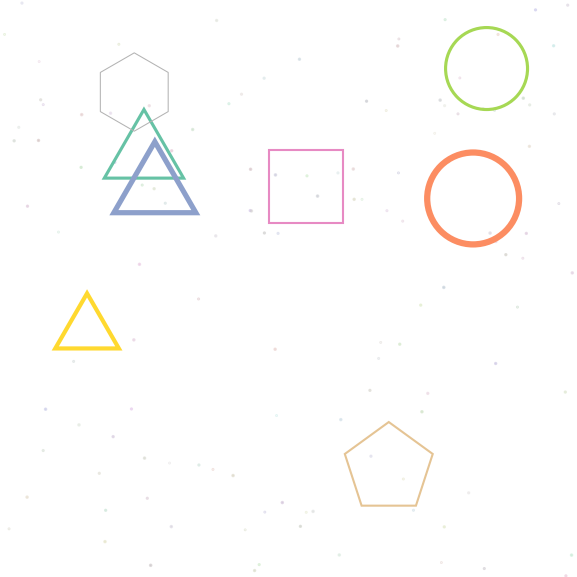[{"shape": "triangle", "thickness": 1.5, "radius": 0.4, "center": [0.249, 0.73]}, {"shape": "circle", "thickness": 3, "radius": 0.4, "center": [0.819, 0.655]}, {"shape": "triangle", "thickness": 2.5, "radius": 0.41, "center": [0.268, 0.672]}, {"shape": "square", "thickness": 1, "radius": 0.32, "center": [0.53, 0.676]}, {"shape": "circle", "thickness": 1.5, "radius": 0.35, "center": [0.843, 0.88]}, {"shape": "triangle", "thickness": 2, "radius": 0.32, "center": [0.151, 0.428]}, {"shape": "pentagon", "thickness": 1, "radius": 0.4, "center": [0.673, 0.188]}, {"shape": "hexagon", "thickness": 0.5, "radius": 0.34, "center": [0.232, 0.84]}]